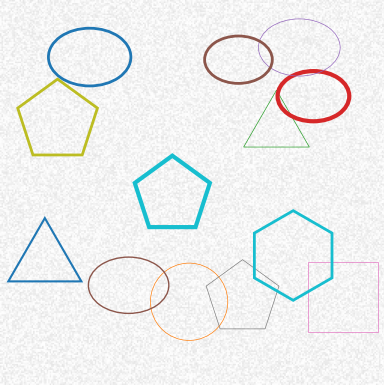[{"shape": "oval", "thickness": 2, "radius": 0.54, "center": [0.233, 0.852]}, {"shape": "triangle", "thickness": 1.5, "radius": 0.55, "center": [0.116, 0.324]}, {"shape": "circle", "thickness": 0.5, "radius": 0.5, "center": [0.491, 0.216]}, {"shape": "triangle", "thickness": 0.5, "radius": 0.49, "center": [0.718, 0.667]}, {"shape": "oval", "thickness": 3, "radius": 0.47, "center": [0.814, 0.75]}, {"shape": "oval", "thickness": 0.5, "radius": 0.53, "center": [0.777, 0.877]}, {"shape": "oval", "thickness": 2, "radius": 0.44, "center": [0.619, 0.845]}, {"shape": "oval", "thickness": 1, "radius": 0.52, "center": [0.334, 0.259]}, {"shape": "square", "thickness": 0.5, "radius": 0.46, "center": [0.891, 0.228]}, {"shape": "pentagon", "thickness": 0.5, "radius": 0.5, "center": [0.63, 0.226]}, {"shape": "pentagon", "thickness": 2, "radius": 0.54, "center": [0.15, 0.686]}, {"shape": "hexagon", "thickness": 2, "radius": 0.58, "center": [0.762, 0.336]}, {"shape": "pentagon", "thickness": 3, "radius": 0.51, "center": [0.448, 0.493]}]